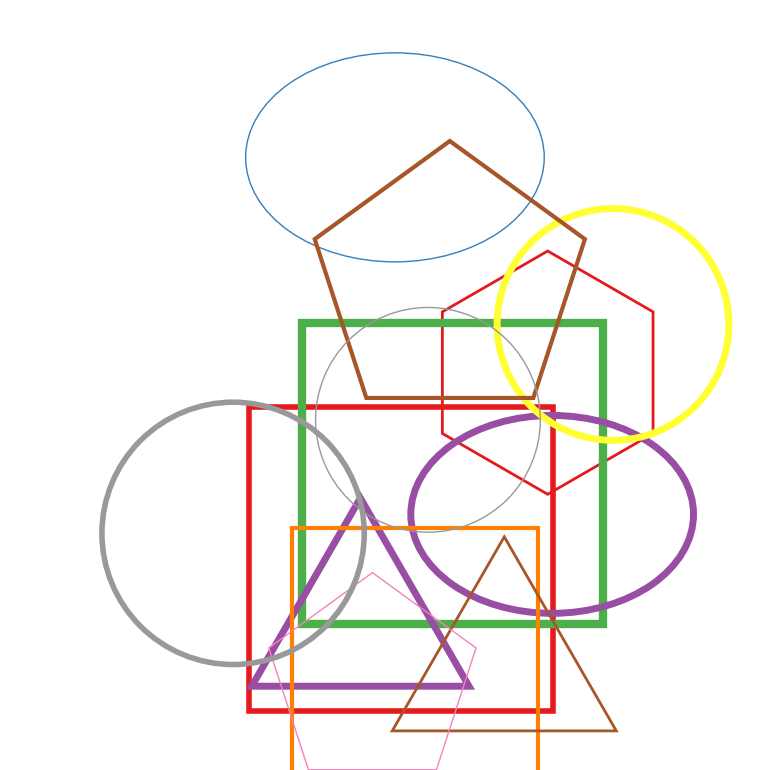[{"shape": "square", "thickness": 2, "radius": 0.99, "center": [0.521, 0.274]}, {"shape": "hexagon", "thickness": 1, "radius": 0.79, "center": [0.711, 0.516]}, {"shape": "oval", "thickness": 0.5, "radius": 0.97, "center": [0.513, 0.796]}, {"shape": "square", "thickness": 3, "radius": 0.98, "center": [0.588, 0.385]}, {"shape": "oval", "thickness": 2.5, "radius": 0.92, "center": [0.717, 0.332]}, {"shape": "triangle", "thickness": 2.5, "radius": 0.81, "center": [0.468, 0.19]}, {"shape": "square", "thickness": 1.5, "radius": 0.8, "center": [0.539, 0.154]}, {"shape": "circle", "thickness": 2.5, "radius": 0.75, "center": [0.796, 0.579]}, {"shape": "pentagon", "thickness": 1.5, "radius": 0.92, "center": [0.584, 0.632]}, {"shape": "triangle", "thickness": 1, "radius": 0.84, "center": [0.655, 0.135]}, {"shape": "pentagon", "thickness": 0.5, "radius": 0.71, "center": [0.484, 0.115]}, {"shape": "circle", "thickness": 0.5, "radius": 0.73, "center": [0.556, 0.455]}, {"shape": "circle", "thickness": 2, "radius": 0.85, "center": [0.303, 0.307]}]